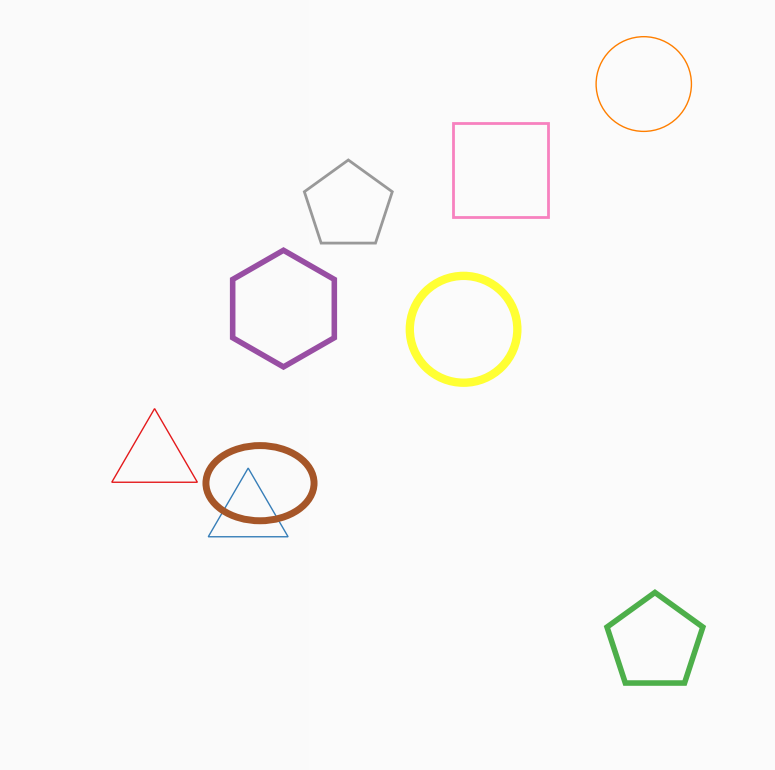[{"shape": "triangle", "thickness": 0.5, "radius": 0.32, "center": [0.199, 0.406]}, {"shape": "triangle", "thickness": 0.5, "radius": 0.3, "center": [0.32, 0.333]}, {"shape": "pentagon", "thickness": 2, "radius": 0.33, "center": [0.845, 0.166]}, {"shape": "hexagon", "thickness": 2, "radius": 0.38, "center": [0.366, 0.599]}, {"shape": "circle", "thickness": 0.5, "radius": 0.31, "center": [0.831, 0.891]}, {"shape": "circle", "thickness": 3, "radius": 0.35, "center": [0.598, 0.572]}, {"shape": "oval", "thickness": 2.5, "radius": 0.35, "center": [0.335, 0.373]}, {"shape": "square", "thickness": 1, "radius": 0.31, "center": [0.646, 0.779]}, {"shape": "pentagon", "thickness": 1, "radius": 0.3, "center": [0.449, 0.733]}]